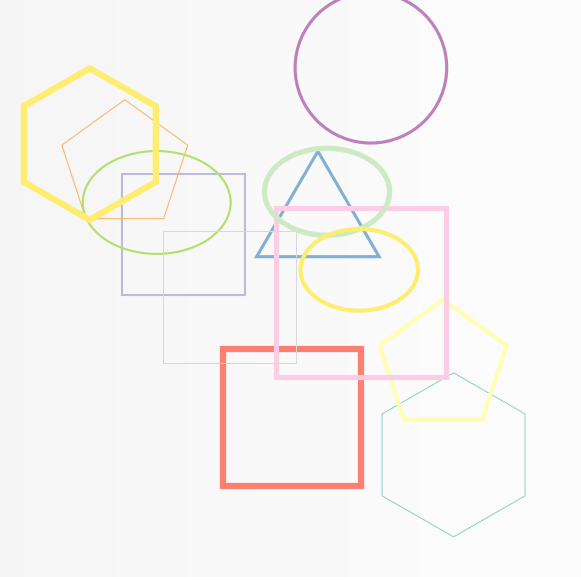[{"shape": "hexagon", "thickness": 0.5, "radius": 0.71, "center": [0.78, 0.211]}, {"shape": "pentagon", "thickness": 2, "radius": 0.57, "center": [0.762, 0.366]}, {"shape": "square", "thickness": 1, "radius": 0.53, "center": [0.316, 0.593]}, {"shape": "square", "thickness": 3, "radius": 0.59, "center": [0.503, 0.275]}, {"shape": "triangle", "thickness": 1.5, "radius": 0.61, "center": [0.547, 0.615]}, {"shape": "pentagon", "thickness": 0.5, "radius": 0.57, "center": [0.215, 0.713]}, {"shape": "oval", "thickness": 1, "radius": 0.64, "center": [0.27, 0.649]}, {"shape": "square", "thickness": 2.5, "radius": 0.73, "center": [0.621, 0.493]}, {"shape": "square", "thickness": 0.5, "radius": 0.57, "center": [0.395, 0.485]}, {"shape": "circle", "thickness": 1.5, "radius": 0.65, "center": [0.638, 0.882]}, {"shape": "oval", "thickness": 2.5, "radius": 0.54, "center": [0.563, 0.667]}, {"shape": "oval", "thickness": 2, "radius": 0.51, "center": [0.618, 0.532]}, {"shape": "hexagon", "thickness": 3, "radius": 0.66, "center": [0.154, 0.75]}]